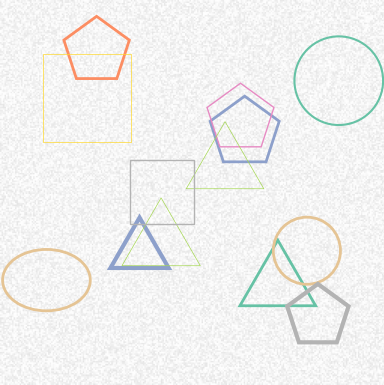[{"shape": "triangle", "thickness": 2, "radius": 0.57, "center": [0.722, 0.263]}, {"shape": "circle", "thickness": 1.5, "radius": 0.58, "center": [0.88, 0.79]}, {"shape": "pentagon", "thickness": 2, "radius": 0.45, "center": [0.251, 0.868]}, {"shape": "triangle", "thickness": 3, "radius": 0.44, "center": [0.362, 0.348]}, {"shape": "pentagon", "thickness": 2, "radius": 0.47, "center": [0.636, 0.656]}, {"shape": "pentagon", "thickness": 1, "radius": 0.46, "center": [0.625, 0.693]}, {"shape": "triangle", "thickness": 0.5, "radius": 0.59, "center": [0.418, 0.369]}, {"shape": "triangle", "thickness": 0.5, "radius": 0.58, "center": [0.585, 0.568]}, {"shape": "square", "thickness": 0.5, "radius": 0.57, "center": [0.227, 0.745]}, {"shape": "oval", "thickness": 2, "radius": 0.57, "center": [0.121, 0.272]}, {"shape": "circle", "thickness": 2, "radius": 0.44, "center": [0.797, 0.349]}, {"shape": "pentagon", "thickness": 3, "radius": 0.42, "center": [0.826, 0.179]}, {"shape": "square", "thickness": 1, "radius": 0.41, "center": [0.42, 0.502]}]